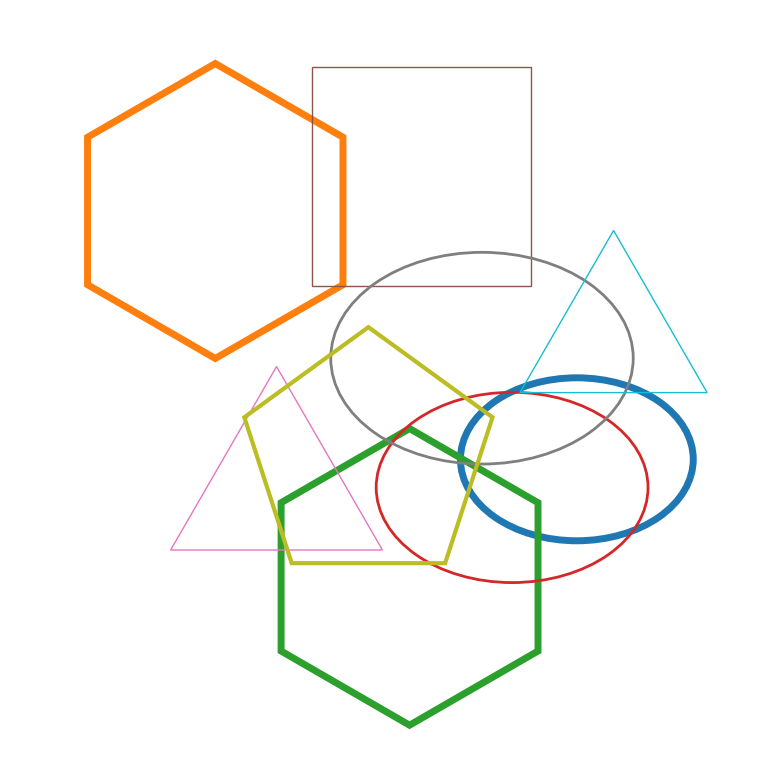[{"shape": "oval", "thickness": 2.5, "radius": 0.76, "center": [0.749, 0.404]}, {"shape": "hexagon", "thickness": 2.5, "radius": 0.96, "center": [0.28, 0.726]}, {"shape": "hexagon", "thickness": 2.5, "radius": 0.96, "center": [0.532, 0.251]}, {"shape": "oval", "thickness": 1, "radius": 0.88, "center": [0.665, 0.367]}, {"shape": "square", "thickness": 0.5, "radius": 0.71, "center": [0.547, 0.771]}, {"shape": "triangle", "thickness": 0.5, "radius": 0.79, "center": [0.359, 0.365]}, {"shape": "oval", "thickness": 1, "radius": 0.98, "center": [0.626, 0.535]}, {"shape": "pentagon", "thickness": 1.5, "radius": 0.85, "center": [0.478, 0.406]}, {"shape": "triangle", "thickness": 0.5, "radius": 0.7, "center": [0.797, 0.56]}]